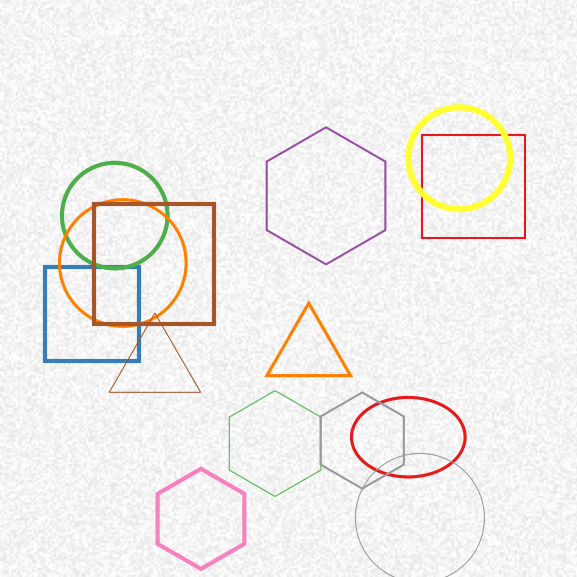[{"shape": "square", "thickness": 1, "radius": 0.45, "center": [0.82, 0.677]}, {"shape": "oval", "thickness": 1.5, "radius": 0.49, "center": [0.707, 0.242]}, {"shape": "square", "thickness": 2, "radius": 0.41, "center": [0.159, 0.456]}, {"shape": "hexagon", "thickness": 0.5, "radius": 0.46, "center": [0.476, 0.231]}, {"shape": "circle", "thickness": 2, "radius": 0.46, "center": [0.199, 0.626]}, {"shape": "hexagon", "thickness": 1, "radius": 0.59, "center": [0.565, 0.66]}, {"shape": "triangle", "thickness": 1.5, "radius": 0.42, "center": [0.535, 0.391]}, {"shape": "circle", "thickness": 1.5, "radius": 0.55, "center": [0.213, 0.544]}, {"shape": "circle", "thickness": 3, "radius": 0.44, "center": [0.795, 0.725]}, {"shape": "triangle", "thickness": 0.5, "radius": 0.46, "center": [0.268, 0.366]}, {"shape": "square", "thickness": 2, "radius": 0.52, "center": [0.266, 0.542]}, {"shape": "hexagon", "thickness": 2, "radius": 0.43, "center": [0.348, 0.101]}, {"shape": "circle", "thickness": 0.5, "radius": 0.56, "center": [0.727, 0.102]}, {"shape": "hexagon", "thickness": 1, "radius": 0.42, "center": [0.627, 0.236]}]